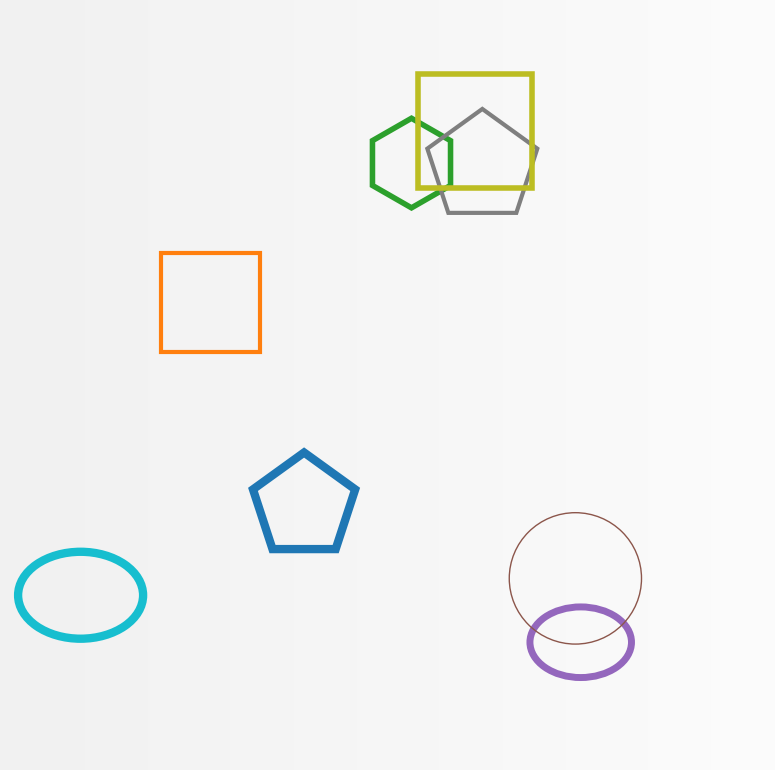[{"shape": "pentagon", "thickness": 3, "radius": 0.35, "center": [0.392, 0.343]}, {"shape": "square", "thickness": 1.5, "radius": 0.32, "center": [0.271, 0.607]}, {"shape": "hexagon", "thickness": 2, "radius": 0.29, "center": [0.531, 0.788]}, {"shape": "oval", "thickness": 2.5, "radius": 0.33, "center": [0.749, 0.166]}, {"shape": "circle", "thickness": 0.5, "radius": 0.43, "center": [0.742, 0.249]}, {"shape": "pentagon", "thickness": 1.5, "radius": 0.37, "center": [0.622, 0.784]}, {"shape": "square", "thickness": 2, "radius": 0.37, "center": [0.612, 0.83]}, {"shape": "oval", "thickness": 3, "radius": 0.4, "center": [0.104, 0.227]}]